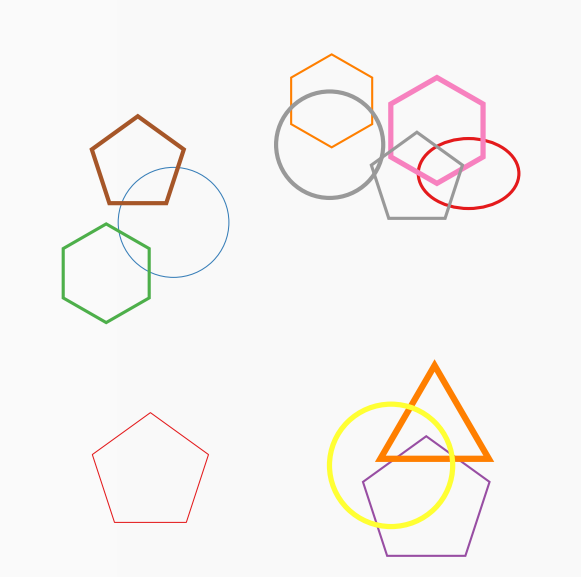[{"shape": "pentagon", "thickness": 0.5, "radius": 0.53, "center": [0.259, 0.18]}, {"shape": "oval", "thickness": 1.5, "radius": 0.43, "center": [0.806, 0.699]}, {"shape": "circle", "thickness": 0.5, "radius": 0.48, "center": [0.299, 0.614]}, {"shape": "hexagon", "thickness": 1.5, "radius": 0.43, "center": [0.183, 0.526]}, {"shape": "pentagon", "thickness": 1, "radius": 0.57, "center": [0.733, 0.129]}, {"shape": "hexagon", "thickness": 1, "radius": 0.4, "center": [0.571, 0.824]}, {"shape": "triangle", "thickness": 3, "radius": 0.54, "center": [0.748, 0.259]}, {"shape": "circle", "thickness": 2.5, "radius": 0.53, "center": [0.673, 0.193]}, {"shape": "pentagon", "thickness": 2, "radius": 0.42, "center": [0.237, 0.715]}, {"shape": "hexagon", "thickness": 2.5, "radius": 0.46, "center": [0.752, 0.773]}, {"shape": "circle", "thickness": 2, "radius": 0.46, "center": [0.567, 0.749]}, {"shape": "pentagon", "thickness": 1.5, "radius": 0.41, "center": [0.717, 0.688]}]